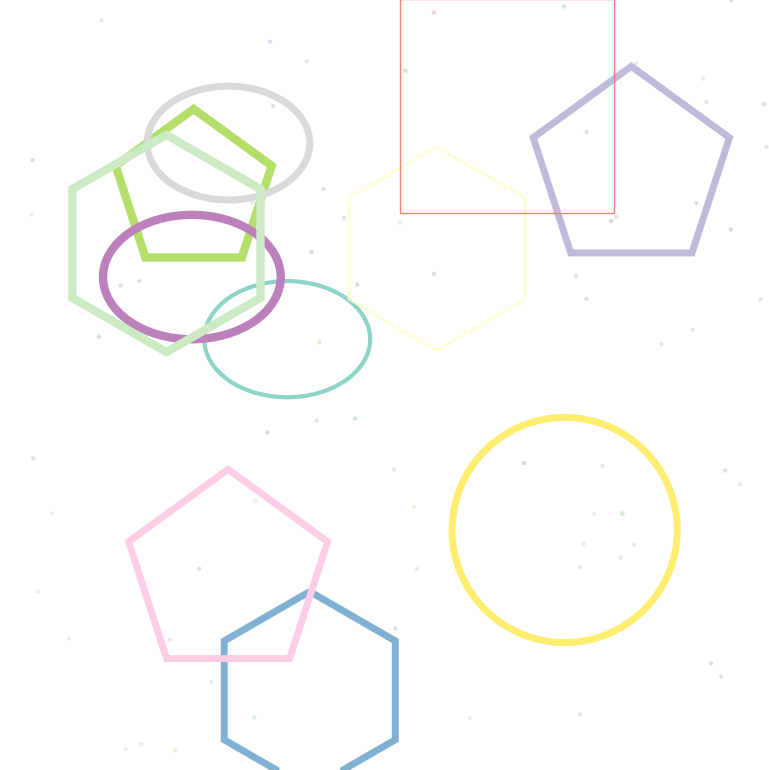[{"shape": "oval", "thickness": 1.5, "radius": 0.54, "center": [0.373, 0.56]}, {"shape": "hexagon", "thickness": 0.5, "radius": 0.66, "center": [0.567, 0.677]}, {"shape": "pentagon", "thickness": 2.5, "radius": 0.67, "center": [0.82, 0.78]}, {"shape": "square", "thickness": 0.5, "radius": 0.69, "center": [0.659, 0.862]}, {"shape": "hexagon", "thickness": 2.5, "radius": 0.64, "center": [0.402, 0.103]}, {"shape": "pentagon", "thickness": 3, "radius": 0.53, "center": [0.251, 0.752]}, {"shape": "pentagon", "thickness": 2.5, "radius": 0.68, "center": [0.296, 0.255]}, {"shape": "oval", "thickness": 2.5, "radius": 0.53, "center": [0.297, 0.814]}, {"shape": "oval", "thickness": 3, "radius": 0.58, "center": [0.249, 0.64]}, {"shape": "hexagon", "thickness": 3, "radius": 0.71, "center": [0.216, 0.684]}, {"shape": "circle", "thickness": 2.5, "radius": 0.73, "center": [0.733, 0.312]}]